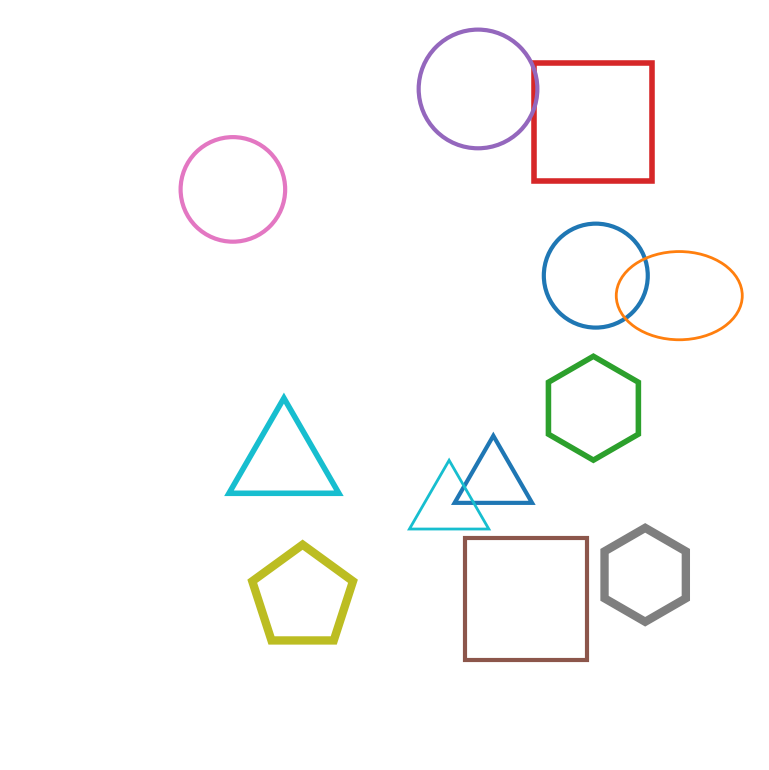[{"shape": "circle", "thickness": 1.5, "radius": 0.34, "center": [0.774, 0.642]}, {"shape": "triangle", "thickness": 1.5, "radius": 0.29, "center": [0.641, 0.376]}, {"shape": "oval", "thickness": 1, "radius": 0.41, "center": [0.882, 0.616]}, {"shape": "hexagon", "thickness": 2, "radius": 0.34, "center": [0.771, 0.47]}, {"shape": "square", "thickness": 2, "radius": 0.38, "center": [0.77, 0.842]}, {"shape": "circle", "thickness": 1.5, "radius": 0.39, "center": [0.621, 0.884]}, {"shape": "square", "thickness": 1.5, "radius": 0.4, "center": [0.683, 0.222]}, {"shape": "circle", "thickness": 1.5, "radius": 0.34, "center": [0.302, 0.754]}, {"shape": "hexagon", "thickness": 3, "radius": 0.3, "center": [0.838, 0.253]}, {"shape": "pentagon", "thickness": 3, "radius": 0.34, "center": [0.393, 0.224]}, {"shape": "triangle", "thickness": 1, "radius": 0.3, "center": [0.583, 0.343]}, {"shape": "triangle", "thickness": 2, "radius": 0.41, "center": [0.369, 0.401]}]